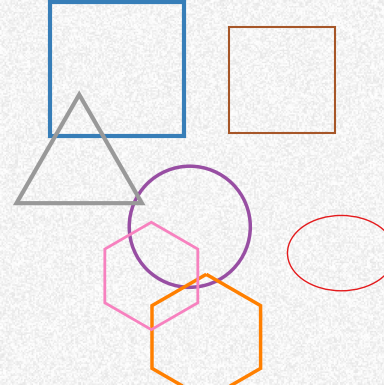[{"shape": "oval", "thickness": 1, "radius": 0.7, "center": [0.886, 0.343]}, {"shape": "square", "thickness": 3, "radius": 0.87, "center": [0.305, 0.82]}, {"shape": "circle", "thickness": 2.5, "radius": 0.79, "center": [0.493, 0.411]}, {"shape": "hexagon", "thickness": 2.5, "radius": 0.81, "center": [0.536, 0.125]}, {"shape": "square", "thickness": 1.5, "radius": 0.69, "center": [0.733, 0.793]}, {"shape": "hexagon", "thickness": 2, "radius": 0.7, "center": [0.393, 0.283]}, {"shape": "triangle", "thickness": 3, "radius": 0.94, "center": [0.206, 0.566]}]